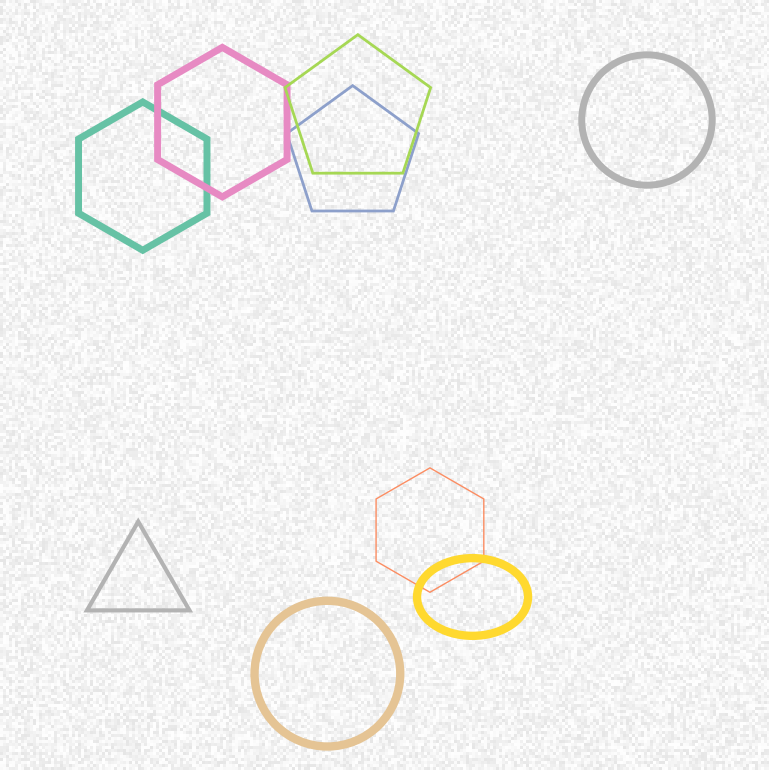[{"shape": "hexagon", "thickness": 2.5, "radius": 0.48, "center": [0.185, 0.771]}, {"shape": "hexagon", "thickness": 0.5, "radius": 0.4, "center": [0.558, 0.312]}, {"shape": "pentagon", "thickness": 1, "radius": 0.45, "center": [0.458, 0.799]}, {"shape": "hexagon", "thickness": 2.5, "radius": 0.49, "center": [0.289, 0.841]}, {"shape": "pentagon", "thickness": 1, "radius": 0.5, "center": [0.465, 0.856]}, {"shape": "oval", "thickness": 3, "radius": 0.36, "center": [0.614, 0.225]}, {"shape": "circle", "thickness": 3, "radius": 0.47, "center": [0.425, 0.125]}, {"shape": "circle", "thickness": 2.5, "radius": 0.42, "center": [0.84, 0.844]}, {"shape": "triangle", "thickness": 1.5, "radius": 0.38, "center": [0.18, 0.246]}]